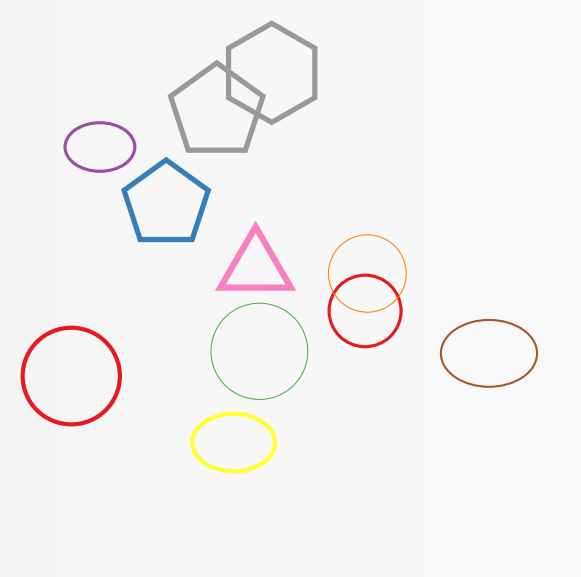[{"shape": "circle", "thickness": 1.5, "radius": 0.31, "center": [0.628, 0.461]}, {"shape": "circle", "thickness": 2, "radius": 0.42, "center": [0.123, 0.348]}, {"shape": "pentagon", "thickness": 2.5, "radius": 0.38, "center": [0.286, 0.646]}, {"shape": "circle", "thickness": 0.5, "radius": 0.42, "center": [0.446, 0.391]}, {"shape": "oval", "thickness": 1.5, "radius": 0.3, "center": [0.172, 0.745]}, {"shape": "circle", "thickness": 0.5, "radius": 0.33, "center": [0.632, 0.526]}, {"shape": "oval", "thickness": 2, "radius": 0.36, "center": [0.402, 0.233]}, {"shape": "oval", "thickness": 1, "radius": 0.41, "center": [0.841, 0.387]}, {"shape": "triangle", "thickness": 3, "radius": 0.35, "center": [0.44, 0.536]}, {"shape": "pentagon", "thickness": 2.5, "radius": 0.42, "center": [0.373, 0.807]}, {"shape": "hexagon", "thickness": 2.5, "radius": 0.43, "center": [0.467, 0.873]}]